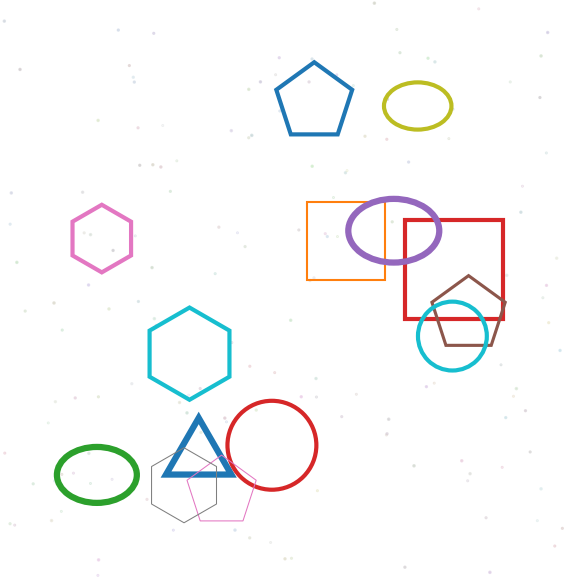[{"shape": "triangle", "thickness": 3, "radius": 0.33, "center": [0.344, 0.21]}, {"shape": "pentagon", "thickness": 2, "radius": 0.35, "center": [0.544, 0.822]}, {"shape": "square", "thickness": 1, "radius": 0.34, "center": [0.599, 0.582]}, {"shape": "oval", "thickness": 3, "radius": 0.35, "center": [0.168, 0.177]}, {"shape": "square", "thickness": 2, "radius": 0.43, "center": [0.786, 0.533]}, {"shape": "circle", "thickness": 2, "radius": 0.38, "center": [0.471, 0.228]}, {"shape": "oval", "thickness": 3, "radius": 0.39, "center": [0.682, 0.6]}, {"shape": "pentagon", "thickness": 1.5, "radius": 0.33, "center": [0.811, 0.455]}, {"shape": "hexagon", "thickness": 2, "radius": 0.29, "center": [0.176, 0.586]}, {"shape": "pentagon", "thickness": 0.5, "radius": 0.31, "center": [0.384, 0.148]}, {"shape": "hexagon", "thickness": 0.5, "radius": 0.32, "center": [0.319, 0.159]}, {"shape": "oval", "thickness": 2, "radius": 0.29, "center": [0.723, 0.816]}, {"shape": "hexagon", "thickness": 2, "radius": 0.4, "center": [0.328, 0.387]}, {"shape": "circle", "thickness": 2, "radius": 0.3, "center": [0.783, 0.417]}]